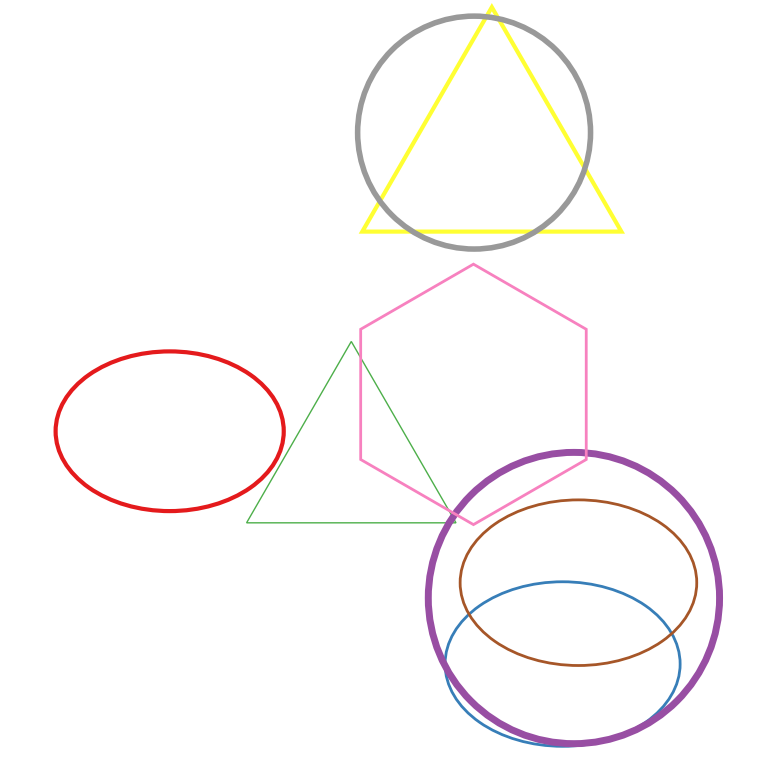[{"shape": "oval", "thickness": 1.5, "radius": 0.74, "center": [0.22, 0.44]}, {"shape": "oval", "thickness": 1, "radius": 0.76, "center": [0.731, 0.138]}, {"shape": "triangle", "thickness": 0.5, "radius": 0.79, "center": [0.456, 0.4]}, {"shape": "circle", "thickness": 2.5, "radius": 0.95, "center": [0.745, 0.223]}, {"shape": "triangle", "thickness": 1.5, "radius": 0.97, "center": [0.639, 0.796]}, {"shape": "oval", "thickness": 1, "radius": 0.77, "center": [0.751, 0.243]}, {"shape": "hexagon", "thickness": 1, "radius": 0.85, "center": [0.615, 0.488]}, {"shape": "circle", "thickness": 2, "radius": 0.76, "center": [0.616, 0.828]}]